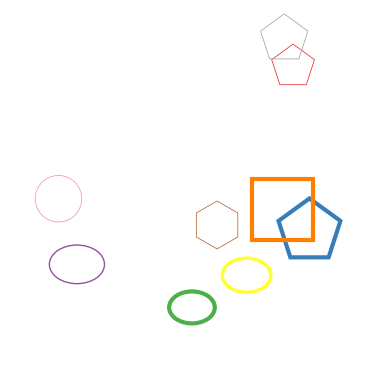[{"shape": "pentagon", "thickness": 0.5, "radius": 0.29, "center": [0.761, 0.827]}, {"shape": "pentagon", "thickness": 3, "radius": 0.42, "center": [0.804, 0.4]}, {"shape": "oval", "thickness": 3, "radius": 0.3, "center": [0.499, 0.202]}, {"shape": "oval", "thickness": 1, "radius": 0.36, "center": [0.2, 0.313]}, {"shape": "square", "thickness": 3, "radius": 0.4, "center": [0.734, 0.456]}, {"shape": "oval", "thickness": 2.5, "radius": 0.32, "center": [0.64, 0.285]}, {"shape": "hexagon", "thickness": 0.5, "radius": 0.31, "center": [0.564, 0.416]}, {"shape": "circle", "thickness": 0.5, "radius": 0.3, "center": [0.152, 0.484]}, {"shape": "pentagon", "thickness": 0.5, "radius": 0.32, "center": [0.738, 0.899]}]